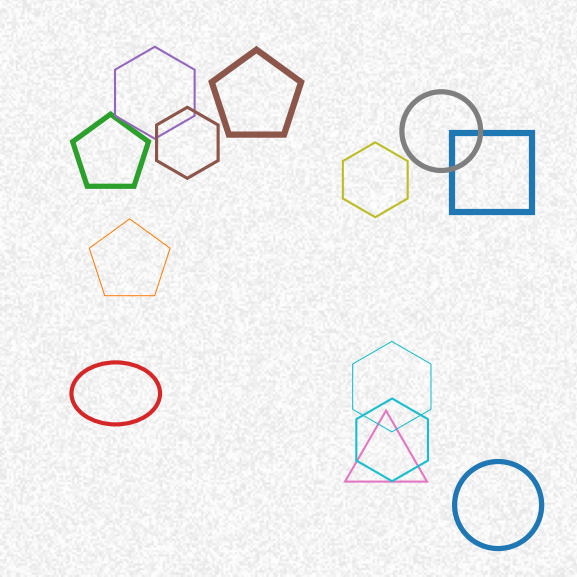[{"shape": "circle", "thickness": 2.5, "radius": 0.38, "center": [0.863, 0.125]}, {"shape": "square", "thickness": 3, "radius": 0.34, "center": [0.852, 0.7]}, {"shape": "pentagon", "thickness": 0.5, "radius": 0.37, "center": [0.225, 0.547]}, {"shape": "pentagon", "thickness": 2.5, "radius": 0.35, "center": [0.191, 0.732]}, {"shape": "oval", "thickness": 2, "radius": 0.38, "center": [0.2, 0.318]}, {"shape": "hexagon", "thickness": 1, "radius": 0.4, "center": [0.268, 0.839]}, {"shape": "hexagon", "thickness": 1.5, "radius": 0.31, "center": [0.324, 0.752]}, {"shape": "pentagon", "thickness": 3, "radius": 0.41, "center": [0.444, 0.832]}, {"shape": "triangle", "thickness": 1, "radius": 0.41, "center": [0.668, 0.206]}, {"shape": "circle", "thickness": 2.5, "radius": 0.34, "center": [0.764, 0.772]}, {"shape": "hexagon", "thickness": 1, "radius": 0.32, "center": [0.65, 0.688]}, {"shape": "hexagon", "thickness": 0.5, "radius": 0.39, "center": [0.678, 0.33]}, {"shape": "hexagon", "thickness": 1, "radius": 0.36, "center": [0.679, 0.237]}]